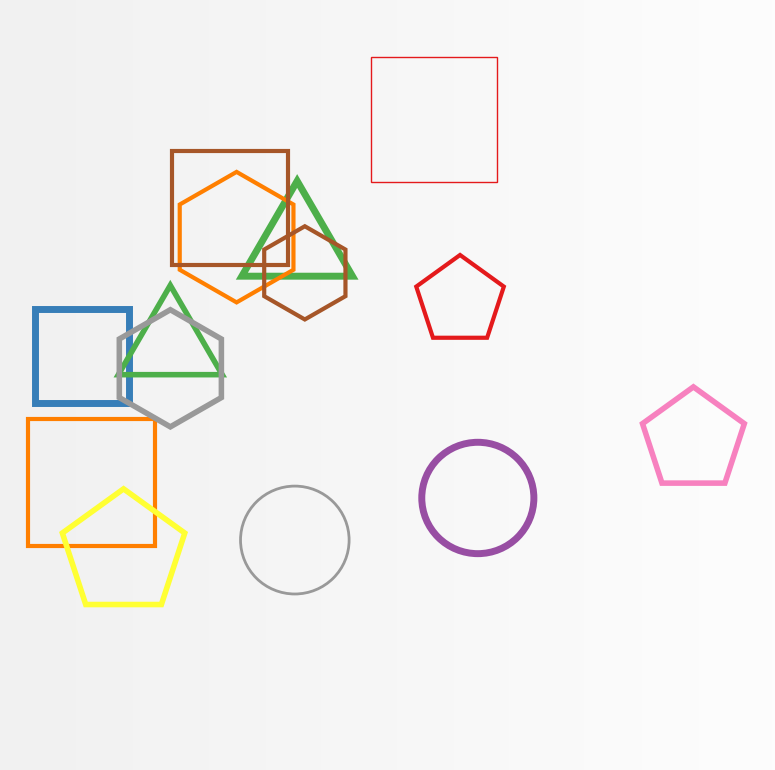[{"shape": "pentagon", "thickness": 1.5, "radius": 0.3, "center": [0.594, 0.609]}, {"shape": "square", "thickness": 0.5, "radius": 0.4, "center": [0.56, 0.845]}, {"shape": "square", "thickness": 2.5, "radius": 0.3, "center": [0.106, 0.538]}, {"shape": "triangle", "thickness": 2, "radius": 0.39, "center": [0.22, 0.552]}, {"shape": "triangle", "thickness": 2.5, "radius": 0.41, "center": [0.383, 0.683]}, {"shape": "circle", "thickness": 2.5, "radius": 0.36, "center": [0.617, 0.353]}, {"shape": "square", "thickness": 1.5, "radius": 0.41, "center": [0.118, 0.373]}, {"shape": "hexagon", "thickness": 1.5, "radius": 0.42, "center": [0.305, 0.692]}, {"shape": "pentagon", "thickness": 2, "radius": 0.42, "center": [0.159, 0.282]}, {"shape": "square", "thickness": 1.5, "radius": 0.37, "center": [0.297, 0.73]}, {"shape": "hexagon", "thickness": 1.5, "radius": 0.3, "center": [0.393, 0.646]}, {"shape": "pentagon", "thickness": 2, "radius": 0.35, "center": [0.895, 0.428]}, {"shape": "hexagon", "thickness": 2, "radius": 0.38, "center": [0.22, 0.522]}, {"shape": "circle", "thickness": 1, "radius": 0.35, "center": [0.38, 0.299]}]